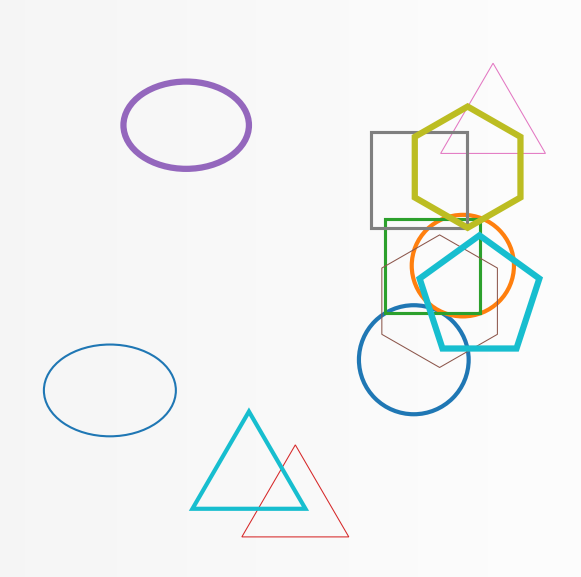[{"shape": "circle", "thickness": 2, "radius": 0.47, "center": [0.712, 0.376]}, {"shape": "oval", "thickness": 1, "radius": 0.57, "center": [0.189, 0.323]}, {"shape": "circle", "thickness": 2, "radius": 0.44, "center": [0.796, 0.539]}, {"shape": "square", "thickness": 1.5, "radius": 0.41, "center": [0.745, 0.539]}, {"shape": "triangle", "thickness": 0.5, "radius": 0.53, "center": [0.508, 0.123]}, {"shape": "oval", "thickness": 3, "radius": 0.54, "center": [0.32, 0.782]}, {"shape": "hexagon", "thickness": 0.5, "radius": 0.57, "center": [0.756, 0.478]}, {"shape": "triangle", "thickness": 0.5, "radius": 0.52, "center": [0.848, 0.786]}, {"shape": "square", "thickness": 1.5, "radius": 0.42, "center": [0.721, 0.687]}, {"shape": "hexagon", "thickness": 3, "radius": 0.52, "center": [0.805, 0.71]}, {"shape": "triangle", "thickness": 2, "radius": 0.56, "center": [0.428, 0.174]}, {"shape": "pentagon", "thickness": 3, "radius": 0.54, "center": [0.825, 0.483]}]